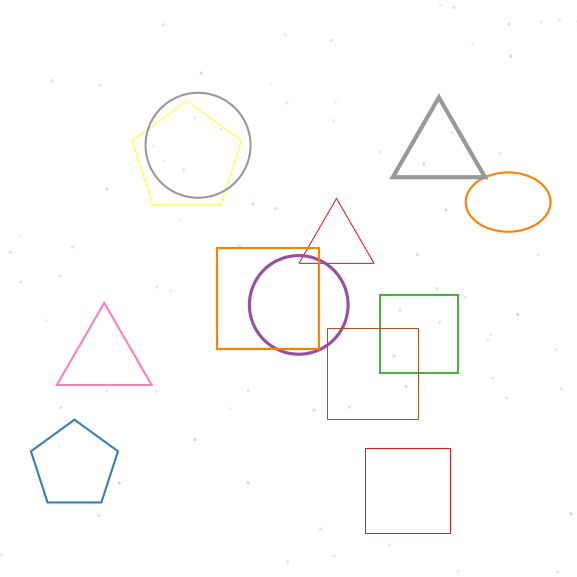[{"shape": "triangle", "thickness": 0.5, "radius": 0.38, "center": [0.583, 0.581]}, {"shape": "square", "thickness": 0.5, "radius": 0.37, "center": [0.706, 0.149]}, {"shape": "pentagon", "thickness": 1, "radius": 0.4, "center": [0.129, 0.193]}, {"shape": "square", "thickness": 1, "radius": 0.34, "center": [0.725, 0.422]}, {"shape": "circle", "thickness": 1.5, "radius": 0.43, "center": [0.517, 0.471]}, {"shape": "square", "thickness": 1, "radius": 0.44, "center": [0.464, 0.483]}, {"shape": "oval", "thickness": 1, "radius": 0.37, "center": [0.88, 0.649]}, {"shape": "pentagon", "thickness": 0.5, "radius": 0.5, "center": [0.323, 0.725]}, {"shape": "square", "thickness": 0.5, "radius": 0.39, "center": [0.646, 0.353]}, {"shape": "triangle", "thickness": 1, "radius": 0.47, "center": [0.18, 0.38]}, {"shape": "triangle", "thickness": 2, "radius": 0.46, "center": [0.76, 0.738]}, {"shape": "circle", "thickness": 1, "radius": 0.45, "center": [0.343, 0.748]}]